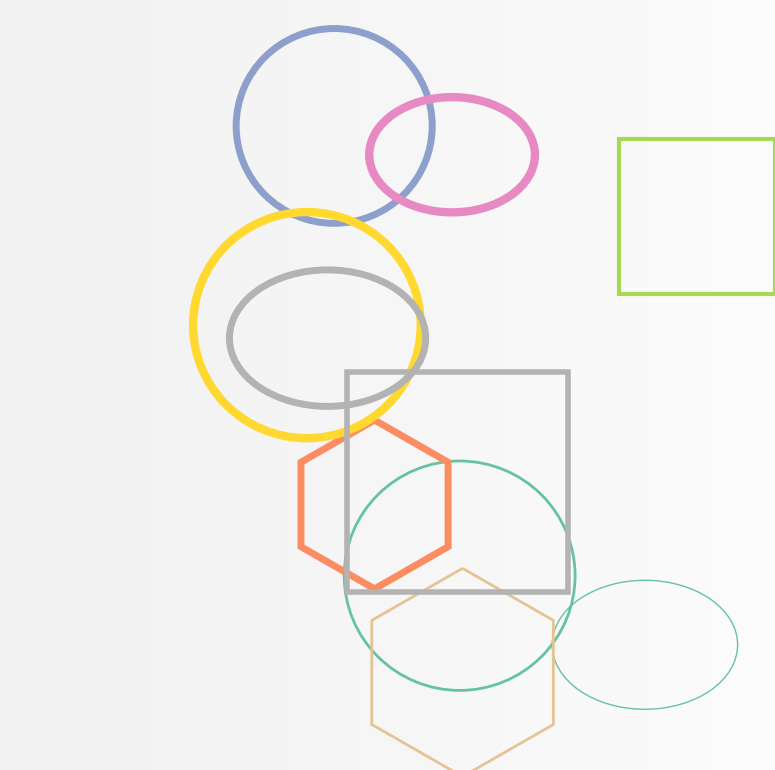[{"shape": "circle", "thickness": 1, "radius": 0.74, "center": [0.593, 0.252]}, {"shape": "oval", "thickness": 0.5, "radius": 0.6, "center": [0.832, 0.163]}, {"shape": "hexagon", "thickness": 2.5, "radius": 0.55, "center": [0.483, 0.345]}, {"shape": "circle", "thickness": 2.5, "radius": 0.63, "center": [0.431, 0.836]}, {"shape": "oval", "thickness": 3, "radius": 0.53, "center": [0.583, 0.799]}, {"shape": "square", "thickness": 1.5, "radius": 0.5, "center": [0.9, 0.718]}, {"shape": "circle", "thickness": 3, "radius": 0.73, "center": [0.396, 0.578]}, {"shape": "hexagon", "thickness": 1, "radius": 0.68, "center": [0.597, 0.127]}, {"shape": "square", "thickness": 2, "radius": 0.71, "center": [0.59, 0.374]}, {"shape": "oval", "thickness": 2.5, "radius": 0.63, "center": [0.423, 0.561]}]